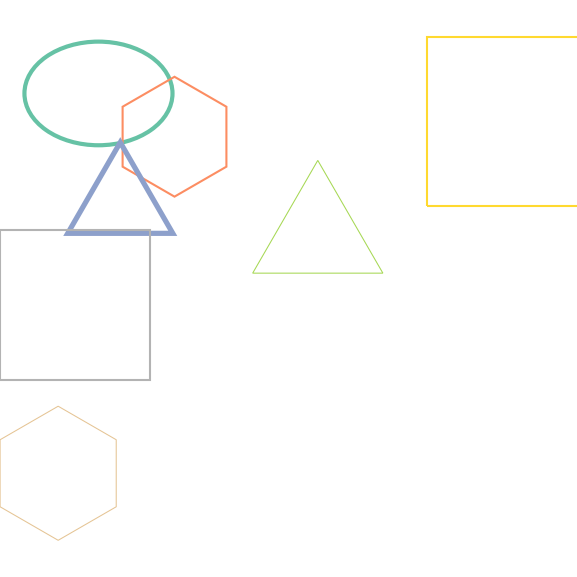[{"shape": "oval", "thickness": 2, "radius": 0.64, "center": [0.171, 0.837]}, {"shape": "hexagon", "thickness": 1, "radius": 0.52, "center": [0.302, 0.762]}, {"shape": "triangle", "thickness": 2.5, "radius": 0.53, "center": [0.208, 0.648]}, {"shape": "triangle", "thickness": 0.5, "radius": 0.65, "center": [0.55, 0.591]}, {"shape": "square", "thickness": 1, "radius": 0.73, "center": [0.886, 0.789]}, {"shape": "hexagon", "thickness": 0.5, "radius": 0.58, "center": [0.101, 0.18]}, {"shape": "square", "thickness": 1, "radius": 0.65, "center": [0.13, 0.471]}]